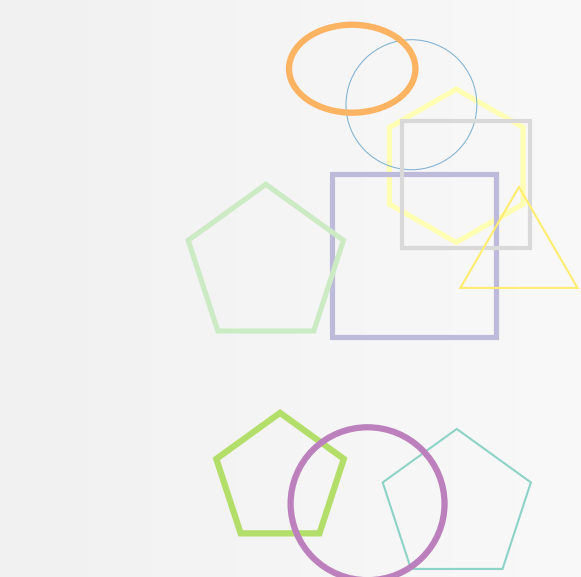[{"shape": "pentagon", "thickness": 1, "radius": 0.67, "center": [0.786, 0.122]}, {"shape": "hexagon", "thickness": 2.5, "radius": 0.66, "center": [0.785, 0.712]}, {"shape": "square", "thickness": 2.5, "radius": 0.7, "center": [0.712, 0.556]}, {"shape": "circle", "thickness": 0.5, "radius": 0.56, "center": [0.708, 0.818]}, {"shape": "oval", "thickness": 3, "radius": 0.54, "center": [0.606, 0.88]}, {"shape": "pentagon", "thickness": 3, "radius": 0.58, "center": [0.482, 0.169]}, {"shape": "square", "thickness": 2, "radius": 0.55, "center": [0.801, 0.68]}, {"shape": "circle", "thickness": 3, "radius": 0.66, "center": [0.632, 0.127]}, {"shape": "pentagon", "thickness": 2.5, "radius": 0.7, "center": [0.457, 0.54]}, {"shape": "triangle", "thickness": 1, "radius": 0.58, "center": [0.893, 0.559]}]